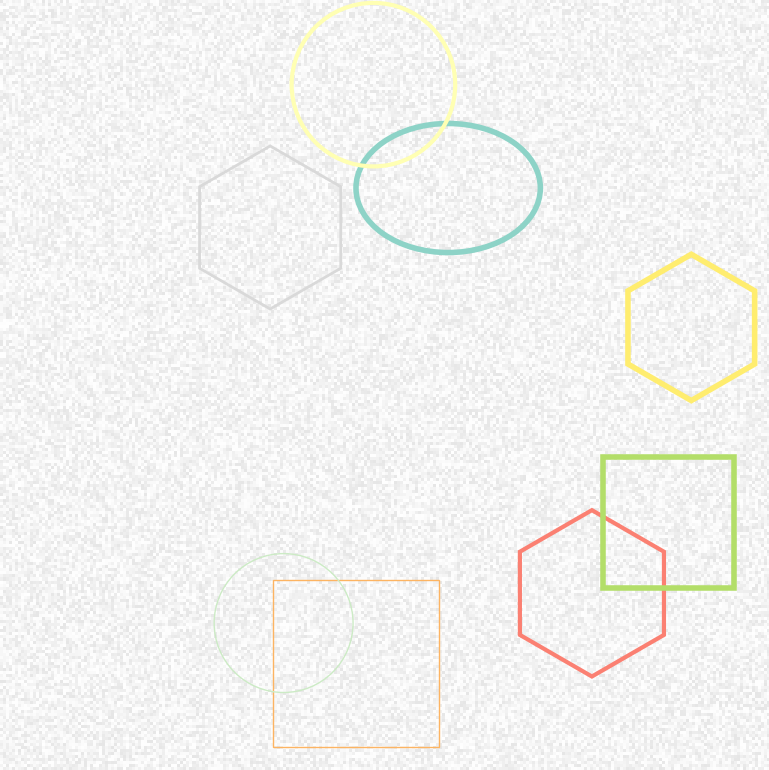[{"shape": "oval", "thickness": 2, "radius": 0.6, "center": [0.582, 0.756]}, {"shape": "circle", "thickness": 1.5, "radius": 0.53, "center": [0.485, 0.89]}, {"shape": "hexagon", "thickness": 1.5, "radius": 0.54, "center": [0.769, 0.229]}, {"shape": "square", "thickness": 0.5, "radius": 0.54, "center": [0.462, 0.138]}, {"shape": "square", "thickness": 2, "radius": 0.43, "center": [0.868, 0.322]}, {"shape": "hexagon", "thickness": 1, "radius": 0.53, "center": [0.351, 0.705]}, {"shape": "circle", "thickness": 0.5, "radius": 0.45, "center": [0.368, 0.191]}, {"shape": "hexagon", "thickness": 2, "radius": 0.47, "center": [0.898, 0.575]}]